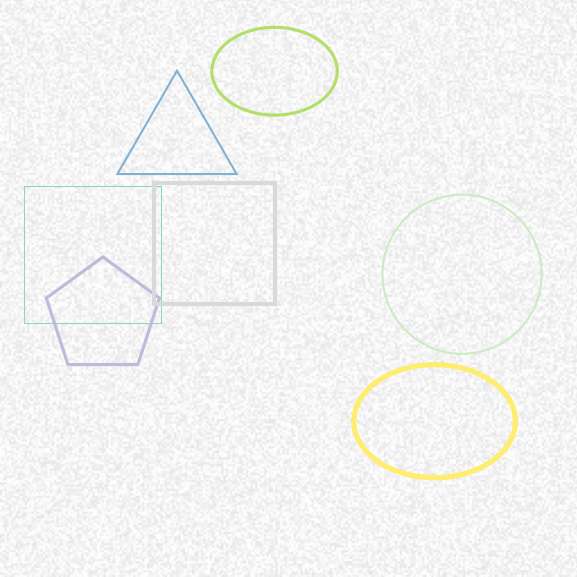[{"shape": "square", "thickness": 0.5, "radius": 0.59, "center": [0.159, 0.559]}, {"shape": "pentagon", "thickness": 1.5, "radius": 0.51, "center": [0.178, 0.451]}, {"shape": "triangle", "thickness": 1, "radius": 0.6, "center": [0.307, 0.757]}, {"shape": "oval", "thickness": 1.5, "radius": 0.54, "center": [0.475, 0.876]}, {"shape": "square", "thickness": 2, "radius": 0.53, "center": [0.371, 0.577]}, {"shape": "circle", "thickness": 1, "radius": 0.69, "center": [0.8, 0.524]}, {"shape": "oval", "thickness": 2.5, "radius": 0.7, "center": [0.753, 0.27]}]